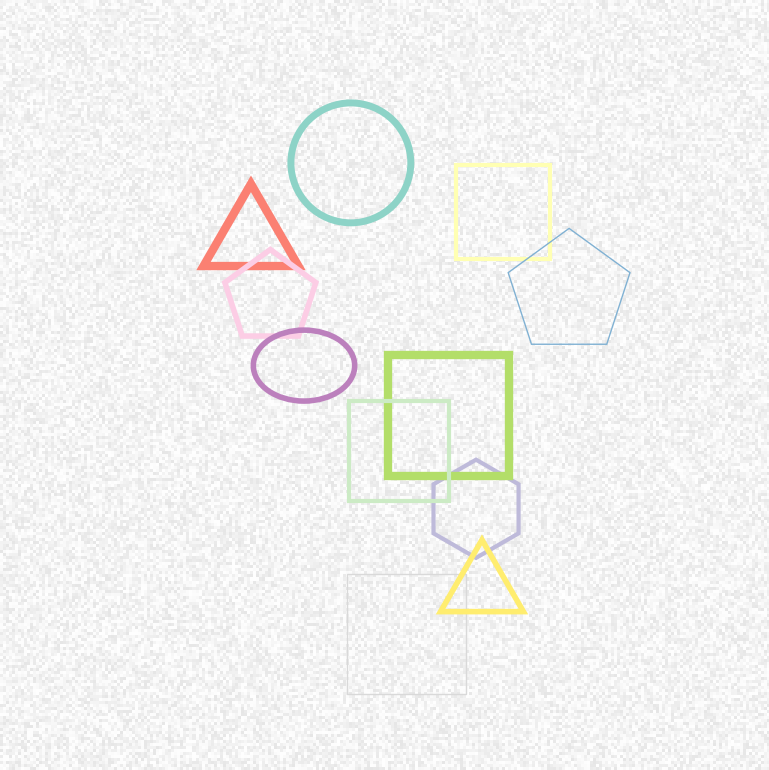[{"shape": "circle", "thickness": 2.5, "radius": 0.39, "center": [0.456, 0.788]}, {"shape": "square", "thickness": 1.5, "radius": 0.31, "center": [0.653, 0.725]}, {"shape": "hexagon", "thickness": 1.5, "radius": 0.32, "center": [0.618, 0.339]}, {"shape": "triangle", "thickness": 3, "radius": 0.36, "center": [0.326, 0.69]}, {"shape": "pentagon", "thickness": 0.5, "radius": 0.42, "center": [0.739, 0.62]}, {"shape": "square", "thickness": 3, "radius": 0.39, "center": [0.583, 0.46]}, {"shape": "pentagon", "thickness": 2, "radius": 0.31, "center": [0.351, 0.614]}, {"shape": "square", "thickness": 0.5, "radius": 0.39, "center": [0.528, 0.176]}, {"shape": "oval", "thickness": 2, "radius": 0.33, "center": [0.395, 0.525]}, {"shape": "square", "thickness": 1.5, "radius": 0.33, "center": [0.518, 0.415]}, {"shape": "triangle", "thickness": 2, "radius": 0.31, "center": [0.626, 0.237]}]